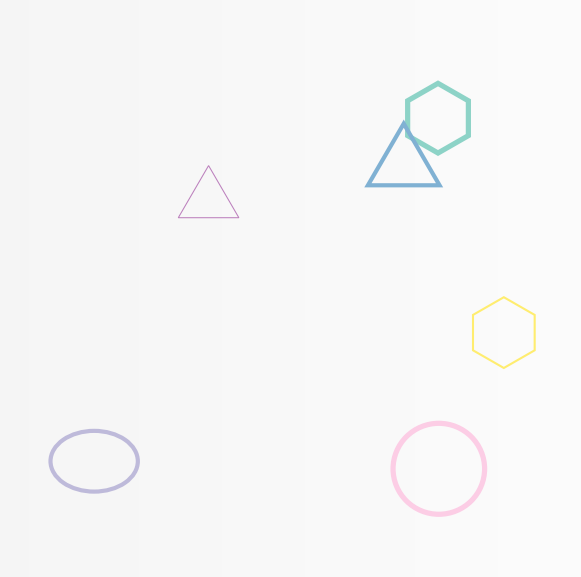[{"shape": "hexagon", "thickness": 2.5, "radius": 0.3, "center": [0.754, 0.794]}, {"shape": "oval", "thickness": 2, "radius": 0.38, "center": [0.162, 0.2]}, {"shape": "triangle", "thickness": 2, "radius": 0.36, "center": [0.695, 0.714]}, {"shape": "circle", "thickness": 2.5, "radius": 0.39, "center": [0.755, 0.187]}, {"shape": "triangle", "thickness": 0.5, "radius": 0.3, "center": [0.359, 0.652]}, {"shape": "hexagon", "thickness": 1, "radius": 0.31, "center": [0.867, 0.423]}]